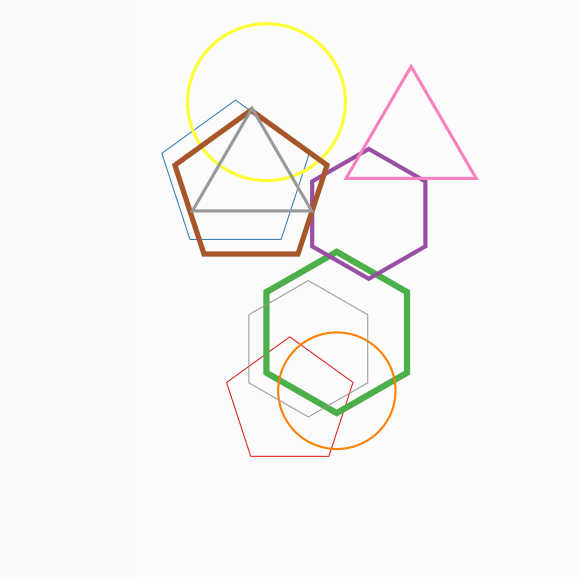[{"shape": "pentagon", "thickness": 0.5, "radius": 0.57, "center": [0.499, 0.301]}, {"shape": "pentagon", "thickness": 0.5, "radius": 0.67, "center": [0.405, 0.692]}, {"shape": "hexagon", "thickness": 3, "radius": 0.7, "center": [0.579, 0.424]}, {"shape": "hexagon", "thickness": 2, "radius": 0.56, "center": [0.634, 0.629]}, {"shape": "circle", "thickness": 1, "radius": 0.5, "center": [0.58, 0.323]}, {"shape": "circle", "thickness": 1.5, "radius": 0.68, "center": [0.458, 0.822]}, {"shape": "pentagon", "thickness": 2.5, "radius": 0.69, "center": [0.432, 0.671]}, {"shape": "triangle", "thickness": 1.5, "radius": 0.65, "center": [0.707, 0.755]}, {"shape": "hexagon", "thickness": 0.5, "radius": 0.59, "center": [0.53, 0.395]}, {"shape": "triangle", "thickness": 1.5, "radius": 0.59, "center": [0.434, 0.693]}]